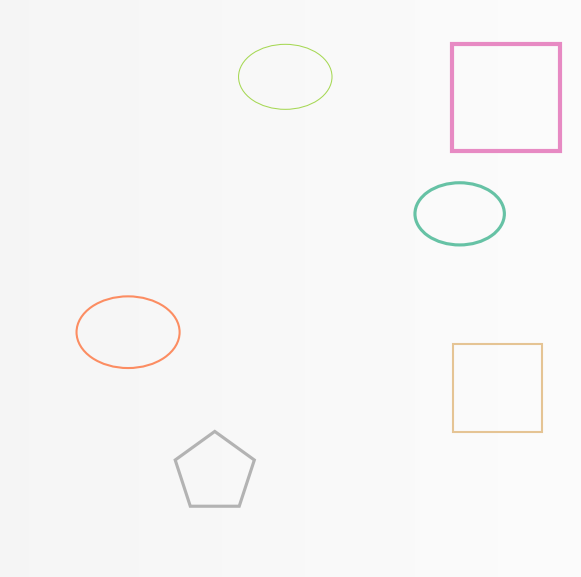[{"shape": "oval", "thickness": 1.5, "radius": 0.38, "center": [0.791, 0.629]}, {"shape": "oval", "thickness": 1, "radius": 0.44, "center": [0.22, 0.424]}, {"shape": "square", "thickness": 2, "radius": 0.46, "center": [0.87, 0.83]}, {"shape": "oval", "thickness": 0.5, "radius": 0.4, "center": [0.491, 0.866]}, {"shape": "square", "thickness": 1, "radius": 0.38, "center": [0.856, 0.327]}, {"shape": "pentagon", "thickness": 1.5, "radius": 0.36, "center": [0.369, 0.18]}]